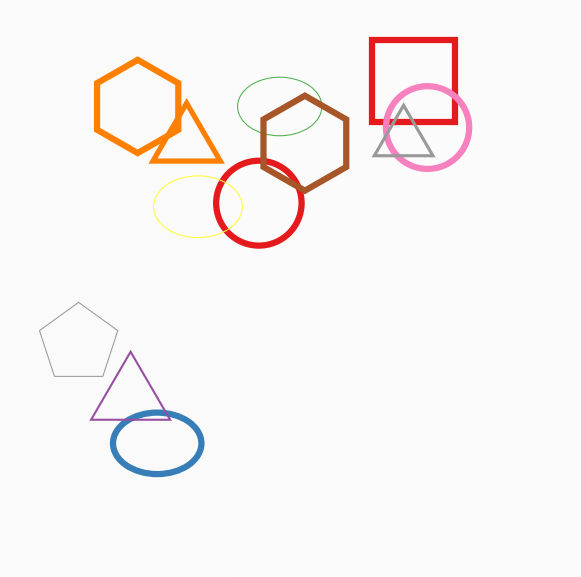[{"shape": "square", "thickness": 3, "radius": 0.35, "center": [0.711, 0.859]}, {"shape": "circle", "thickness": 3, "radius": 0.37, "center": [0.445, 0.647]}, {"shape": "oval", "thickness": 3, "radius": 0.38, "center": [0.27, 0.231]}, {"shape": "oval", "thickness": 0.5, "radius": 0.36, "center": [0.481, 0.815]}, {"shape": "triangle", "thickness": 1, "radius": 0.39, "center": [0.225, 0.312]}, {"shape": "hexagon", "thickness": 3, "radius": 0.4, "center": [0.237, 0.815]}, {"shape": "triangle", "thickness": 2.5, "radius": 0.33, "center": [0.321, 0.754]}, {"shape": "oval", "thickness": 0.5, "radius": 0.38, "center": [0.341, 0.641]}, {"shape": "hexagon", "thickness": 3, "radius": 0.41, "center": [0.525, 0.751]}, {"shape": "circle", "thickness": 3, "radius": 0.36, "center": [0.736, 0.778]}, {"shape": "triangle", "thickness": 1.5, "radius": 0.29, "center": [0.694, 0.759]}, {"shape": "pentagon", "thickness": 0.5, "radius": 0.35, "center": [0.135, 0.405]}]